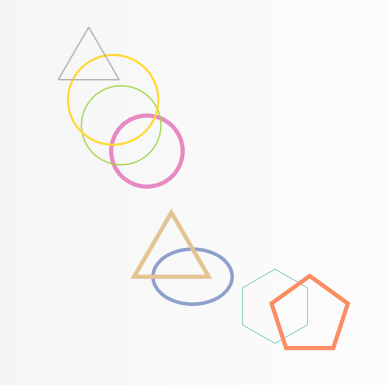[{"shape": "hexagon", "thickness": 0.5, "radius": 0.48, "center": [0.71, 0.204]}, {"shape": "pentagon", "thickness": 3, "radius": 0.52, "center": [0.799, 0.18]}, {"shape": "oval", "thickness": 2.5, "radius": 0.51, "center": [0.497, 0.281]}, {"shape": "circle", "thickness": 3, "radius": 0.46, "center": [0.379, 0.608]}, {"shape": "circle", "thickness": 1, "radius": 0.51, "center": [0.313, 0.675]}, {"shape": "circle", "thickness": 1.5, "radius": 0.58, "center": [0.292, 0.741]}, {"shape": "triangle", "thickness": 3, "radius": 0.56, "center": [0.442, 0.337]}, {"shape": "triangle", "thickness": 1, "radius": 0.45, "center": [0.229, 0.838]}]